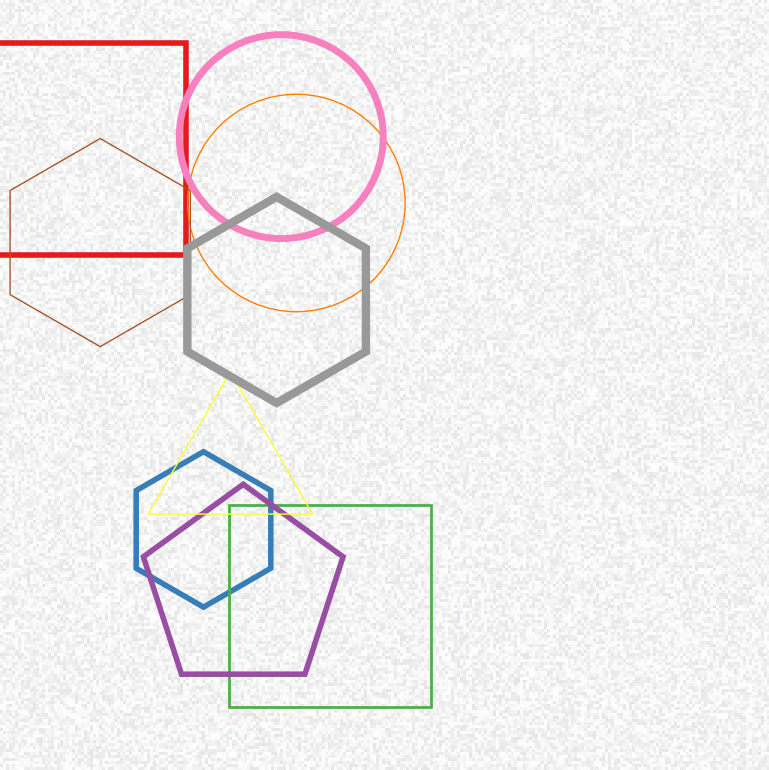[{"shape": "square", "thickness": 2, "radius": 0.69, "center": [0.104, 0.806]}, {"shape": "hexagon", "thickness": 2, "radius": 0.5, "center": [0.264, 0.312]}, {"shape": "square", "thickness": 1, "radius": 0.66, "center": [0.428, 0.213]}, {"shape": "pentagon", "thickness": 2, "radius": 0.68, "center": [0.316, 0.235]}, {"shape": "circle", "thickness": 0.5, "radius": 0.71, "center": [0.385, 0.736]}, {"shape": "triangle", "thickness": 0.5, "radius": 0.62, "center": [0.299, 0.394]}, {"shape": "hexagon", "thickness": 0.5, "radius": 0.68, "center": [0.13, 0.685]}, {"shape": "circle", "thickness": 2.5, "radius": 0.66, "center": [0.365, 0.823]}, {"shape": "hexagon", "thickness": 3, "radius": 0.67, "center": [0.359, 0.61]}]